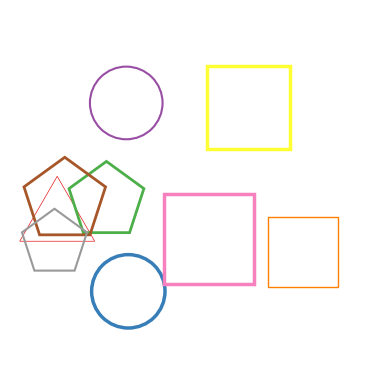[{"shape": "triangle", "thickness": 0.5, "radius": 0.56, "center": [0.149, 0.43]}, {"shape": "circle", "thickness": 2.5, "radius": 0.48, "center": [0.333, 0.243]}, {"shape": "pentagon", "thickness": 2, "radius": 0.51, "center": [0.276, 0.479]}, {"shape": "circle", "thickness": 1.5, "radius": 0.47, "center": [0.328, 0.733]}, {"shape": "square", "thickness": 1, "radius": 0.45, "center": [0.787, 0.347]}, {"shape": "square", "thickness": 2.5, "radius": 0.54, "center": [0.646, 0.721]}, {"shape": "pentagon", "thickness": 2, "radius": 0.56, "center": [0.168, 0.48]}, {"shape": "square", "thickness": 2.5, "radius": 0.59, "center": [0.543, 0.38]}, {"shape": "pentagon", "thickness": 1.5, "radius": 0.44, "center": [0.142, 0.369]}]